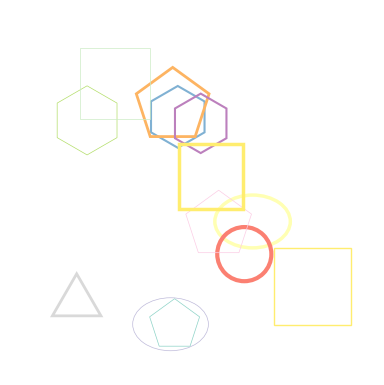[{"shape": "pentagon", "thickness": 0.5, "radius": 0.34, "center": [0.454, 0.156]}, {"shape": "oval", "thickness": 2.5, "radius": 0.49, "center": [0.656, 0.425]}, {"shape": "oval", "thickness": 0.5, "radius": 0.49, "center": [0.443, 0.158]}, {"shape": "circle", "thickness": 3, "radius": 0.35, "center": [0.635, 0.34]}, {"shape": "hexagon", "thickness": 1.5, "radius": 0.4, "center": [0.462, 0.696]}, {"shape": "pentagon", "thickness": 2, "radius": 0.5, "center": [0.449, 0.726]}, {"shape": "hexagon", "thickness": 0.5, "radius": 0.45, "center": [0.226, 0.687]}, {"shape": "pentagon", "thickness": 0.5, "radius": 0.45, "center": [0.568, 0.416]}, {"shape": "triangle", "thickness": 2, "radius": 0.36, "center": [0.199, 0.216]}, {"shape": "hexagon", "thickness": 1.5, "radius": 0.39, "center": [0.521, 0.68]}, {"shape": "square", "thickness": 0.5, "radius": 0.46, "center": [0.299, 0.783]}, {"shape": "square", "thickness": 1, "radius": 0.5, "center": [0.812, 0.256]}, {"shape": "square", "thickness": 2.5, "radius": 0.42, "center": [0.548, 0.542]}]